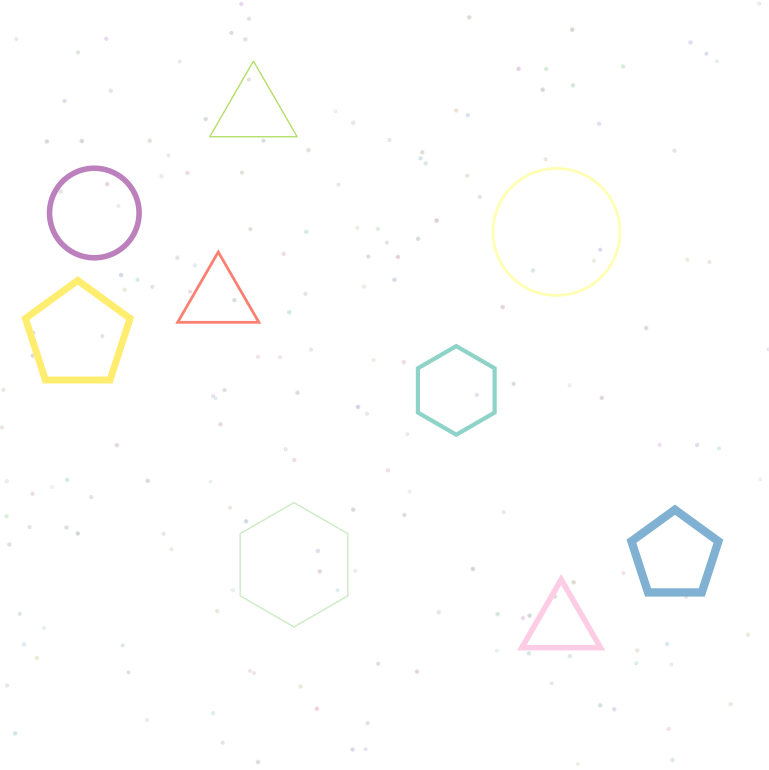[{"shape": "hexagon", "thickness": 1.5, "radius": 0.29, "center": [0.593, 0.493]}, {"shape": "circle", "thickness": 1, "radius": 0.41, "center": [0.723, 0.699]}, {"shape": "triangle", "thickness": 1, "radius": 0.3, "center": [0.283, 0.612]}, {"shape": "pentagon", "thickness": 3, "radius": 0.3, "center": [0.877, 0.279]}, {"shape": "triangle", "thickness": 0.5, "radius": 0.33, "center": [0.329, 0.855]}, {"shape": "triangle", "thickness": 2, "radius": 0.29, "center": [0.729, 0.188]}, {"shape": "circle", "thickness": 2, "radius": 0.29, "center": [0.122, 0.723]}, {"shape": "hexagon", "thickness": 0.5, "radius": 0.4, "center": [0.382, 0.267]}, {"shape": "pentagon", "thickness": 2.5, "radius": 0.36, "center": [0.101, 0.564]}]